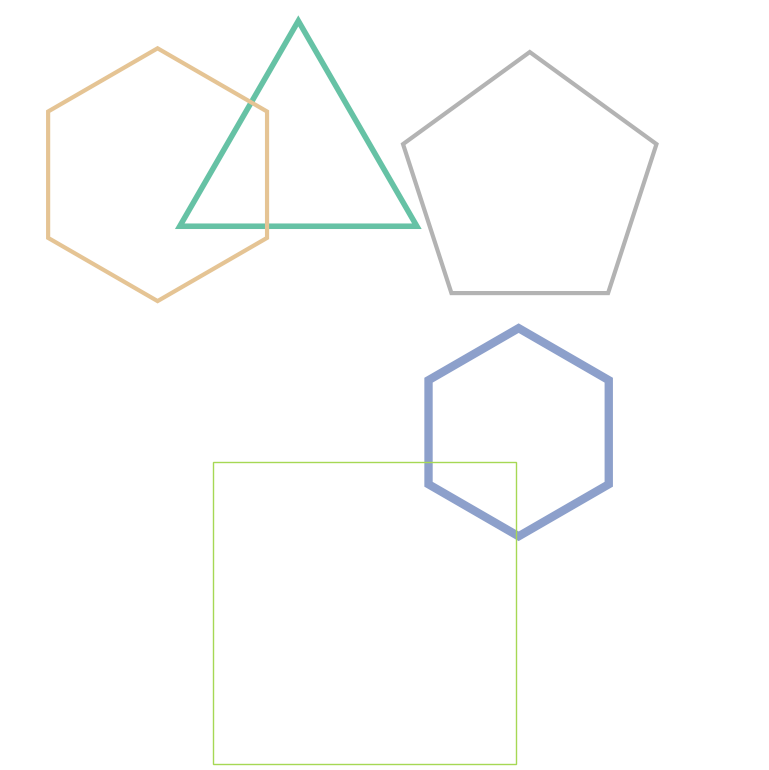[{"shape": "triangle", "thickness": 2, "radius": 0.89, "center": [0.387, 0.795]}, {"shape": "hexagon", "thickness": 3, "radius": 0.68, "center": [0.674, 0.439]}, {"shape": "square", "thickness": 0.5, "radius": 0.98, "center": [0.473, 0.203]}, {"shape": "hexagon", "thickness": 1.5, "radius": 0.82, "center": [0.205, 0.773]}, {"shape": "pentagon", "thickness": 1.5, "radius": 0.87, "center": [0.688, 0.759]}]